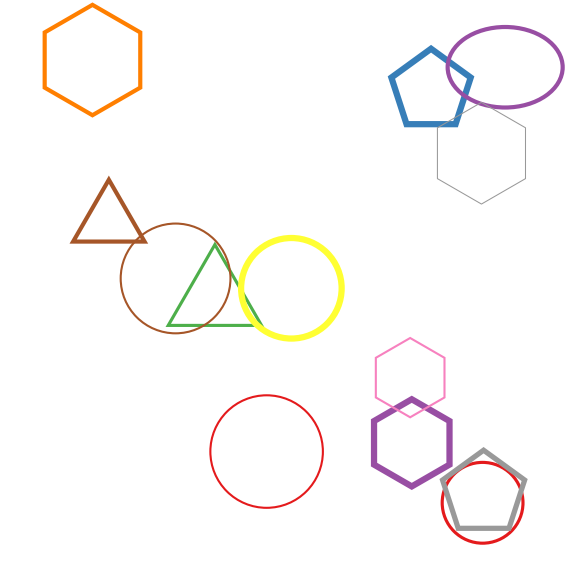[{"shape": "circle", "thickness": 1, "radius": 0.49, "center": [0.462, 0.217]}, {"shape": "circle", "thickness": 1.5, "radius": 0.35, "center": [0.836, 0.129]}, {"shape": "pentagon", "thickness": 3, "radius": 0.36, "center": [0.746, 0.843]}, {"shape": "triangle", "thickness": 1.5, "radius": 0.47, "center": [0.372, 0.482]}, {"shape": "oval", "thickness": 2, "radius": 0.5, "center": [0.875, 0.883]}, {"shape": "hexagon", "thickness": 3, "radius": 0.38, "center": [0.713, 0.232]}, {"shape": "hexagon", "thickness": 2, "radius": 0.48, "center": [0.16, 0.895]}, {"shape": "circle", "thickness": 3, "radius": 0.44, "center": [0.505, 0.5]}, {"shape": "circle", "thickness": 1, "radius": 0.48, "center": [0.304, 0.517]}, {"shape": "triangle", "thickness": 2, "radius": 0.36, "center": [0.188, 0.617]}, {"shape": "hexagon", "thickness": 1, "radius": 0.34, "center": [0.71, 0.345]}, {"shape": "hexagon", "thickness": 0.5, "radius": 0.44, "center": [0.834, 0.734]}, {"shape": "pentagon", "thickness": 2.5, "radius": 0.37, "center": [0.837, 0.145]}]